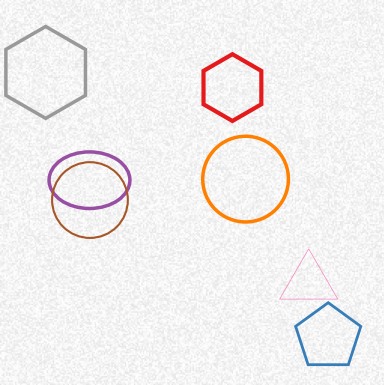[{"shape": "hexagon", "thickness": 3, "radius": 0.43, "center": [0.604, 0.773]}, {"shape": "pentagon", "thickness": 2, "radius": 0.45, "center": [0.853, 0.125]}, {"shape": "oval", "thickness": 2.5, "radius": 0.52, "center": [0.232, 0.532]}, {"shape": "circle", "thickness": 2.5, "radius": 0.56, "center": [0.638, 0.535]}, {"shape": "circle", "thickness": 1.5, "radius": 0.49, "center": [0.234, 0.48]}, {"shape": "triangle", "thickness": 0.5, "radius": 0.44, "center": [0.802, 0.267]}, {"shape": "hexagon", "thickness": 2.5, "radius": 0.6, "center": [0.119, 0.812]}]